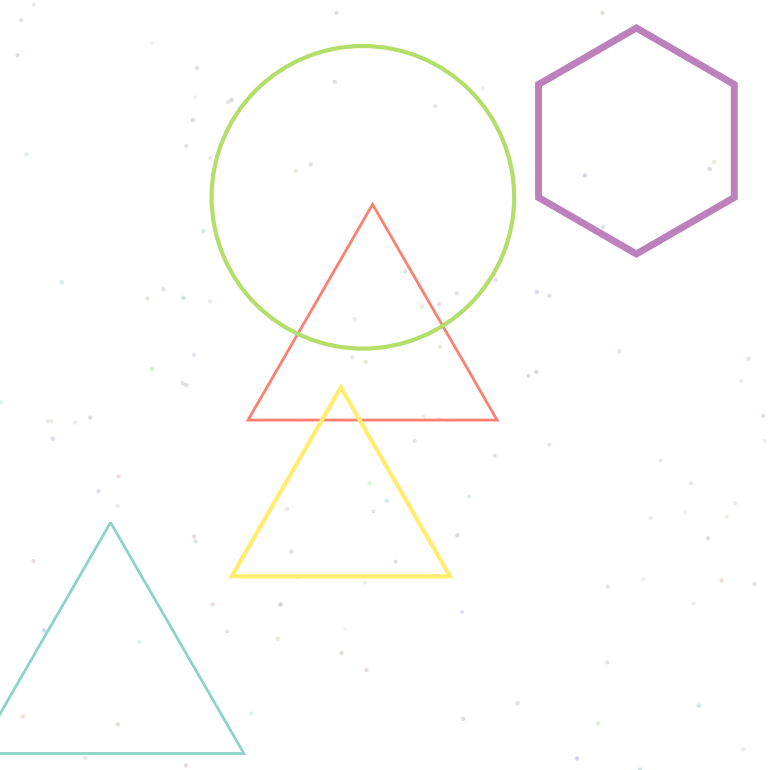[{"shape": "triangle", "thickness": 1, "radius": 1.0, "center": [0.144, 0.121]}, {"shape": "triangle", "thickness": 1, "radius": 0.93, "center": [0.484, 0.548]}, {"shape": "circle", "thickness": 1.5, "radius": 0.98, "center": [0.471, 0.744]}, {"shape": "hexagon", "thickness": 2.5, "radius": 0.73, "center": [0.826, 0.817]}, {"shape": "triangle", "thickness": 1.5, "radius": 0.82, "center": [0.443, 0.333]}]